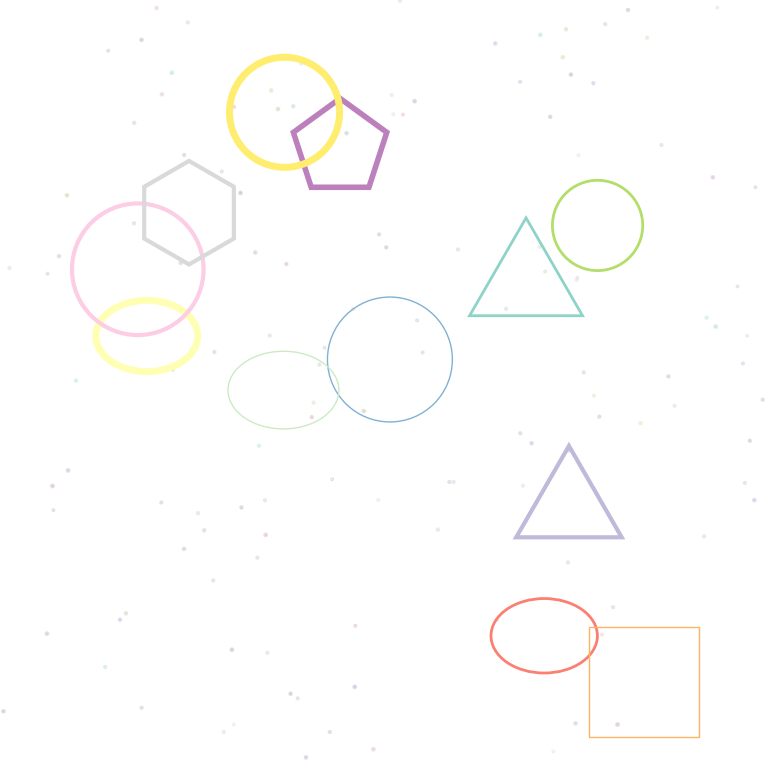[{"shape": "triangle", "thickness": 1, "radius": 0.42, "center": [0.683, 0.632]}, {"shape": "oval", "thickness": 2.5, "radius": 0.33, "center": [0.191, 0.564]}, {"shape": "triangle", "thickness": 1.5, "radius": 0.4, "center": [0.739, 0.342]}, {"shape": "oval", "thickness": 1, "radius": 0.35, "center": [0.707, 0.174]}, {"shape": "circle", "thickness": 0.5, "radius": 0.41, "center": [0.506, 0.533]}, {"shape": "square", "thickness": 0.5, "radius": 0.36, "center": [0.836, 0.114]}, {"shape": "circle", "thickness": 1, "radius": 0.29, "center": [0.776, 0.707]}, {"shape": "circle", "thickness": 1.5, "radius": 0.43, "center": [0.179, 0.65]}, {"shape": "hexagon", "thickness": 1.5, "radius": 0.34, "center": [0.246, 0.724]}, {"shape": "pentagon", "thickness": 2, "radius": 0.32, "center": [0.442, 0.808]}, {"shape": "oval", "thickness": 0.5, "radius": 0.36, "center": [0.368, 0.493]}, {"shape": "circle", "thickness": 2.5, "radius": 0.36, "center": [0.37, 0.854]}]